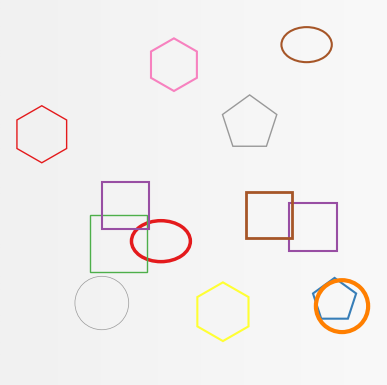[{"shape": "oval", "thickness": 2.5, "radius": 0.38, "center": [0.415, 0.374]}, {"shape": "hexagon", "thickness": 1, "radius": 0.37, "center": [0.108, 0.651]}, {"shape": "pentagon", "thickness": 1.5, "radius": 0.29, "center": [0.863, 0.22]}, {"shape": "square", "thickness": 1, "radius": 0.37, "center": [0.306, 0.367]}, {"shape": "square", "thickness": 1.5, "radius": 0.31, "center": [0.807, 0.412]}, {"shape": "square", "thickness": 1.5, "radius": 0.3, "center": [0.324, 0.467]}, {"shape": "circle", "thickness": 3, "radius": 0.34, "center": [0.883, 0.205]}, {"shape": "hexagon", "thickness": 1.5, "radius": 0.38, "center": [0.575, 0.19]}, {"shape": "oval", "thickness": 1.5, "radius": 0.33, "center": [0.791, 0.884]}, {"shape": "square", "thickness": 2, "radius": 0.3, "center": [0.694, 0.442]}, {"shape": "hexagon", "thickness": 1.5, "radius": 0.34, "center": [0.449, 0.832]}, {"shape": "circle", "thickness": 0.5, "radius": 0.35, "center": [0.263, 0.213]}, {"shape": "pentagon", "thickness": 1, "radius": 0.37, "center": [0.644, 0.68]}]